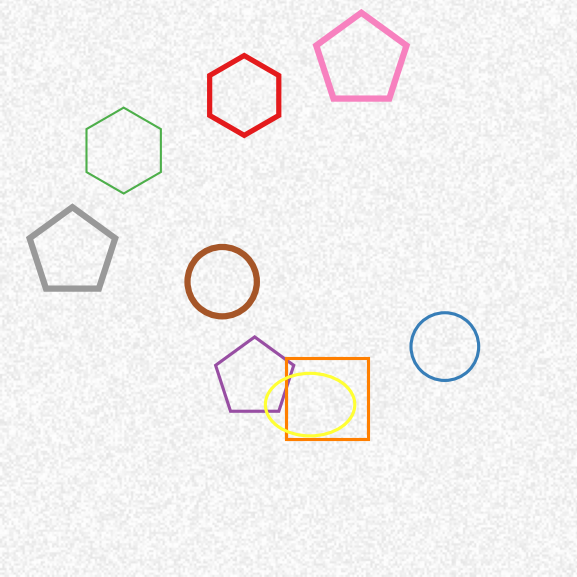[{"shape": "hexagon", "thickness": 2.5, "radius": 0.35, "center": [0.423, 0.834]}, {"shape": "circle", "thickness": 1.5, "radius": 0.29, "center": [0.77, 0.399]}, {"shape": "hexagon", "thickness": 1, "radius": 0.37, "center": [0.214, 0.738]}, {"shape": "pentagon", "thickness": 1.5, "radius": 0.36, "center": [0.441, 0.345]}, {"shape": "square", "thickness": 1.5, "radius": 0.35, "center": [0.566, 0.309]}, {"shape": "oval", "thickness": 1.5, "radius": 0.39, "center": [0.537, 0.299]}, {"shape": "circle", "thickness": 3, "radius": 0.3, "center": [0.385, 0.511]}, {"shape": "pentagon", "thickness": 3, "radius": 0.41, "center": [0.626, 0.895]}, {"shape": "pentagon", "thickness": 3, "radius": 0.39, "center": [0.125, 0.562]}]